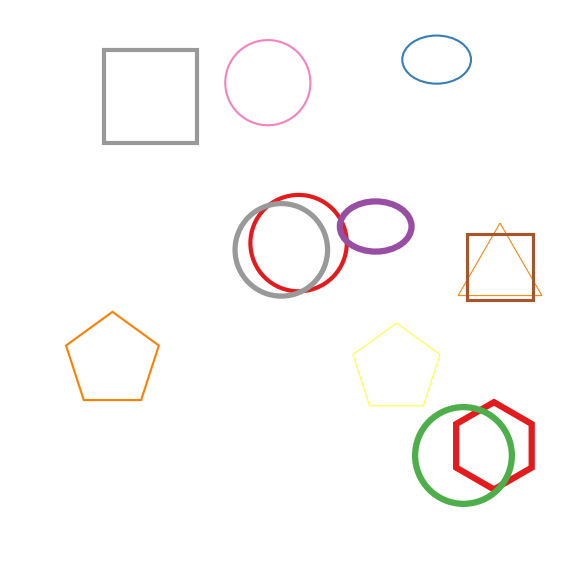[{"shape": "circle", "thickness": 2, "radius": 0.42, "center": [0.517, 0.578]}, {"shape": "hexagon", "thickness": 3, "radius": 0.38, "center": [0.855, 0.227]}, {"shape": "oval", "thickness": 1, "radius": 0.3, "center": [0.756, 0.896]}, {"shape": "circle", "thickness": 3, "radius": 0.42, "center": [0.803, 0.21]}, {"shape": "oval", "thickness": 3, "radius": 0.31, "center": [0.651, 0.607]}, {"shape": "pentagon", "thickness": 1, "radius": 0.42, "center": [0.195, 0.375]}, {"shape": "triangle", "thickness": 0.5, "radius": 0.42, "center": [0.866, 0.529]}, {"shape": "pentagon", "thickness": 0.5, "radius": 0.4, "center": [0.686, 0.361]}, {"shape": "square", "thickness": 1.5, "radius": 0.29, "center": [0.866, 0.537]}, {"shape": "circle", "thickness": 1, "radius": 0.37, "center": [0.464, 0.856]}, {"shape": "square", "thickness": 2, "radius": 0.4, "center": [0.261, 0.832]}, {"shape": "circle", "thickness": 2.5, "radius": 0.4, "center": [0.487, 0.566]}]